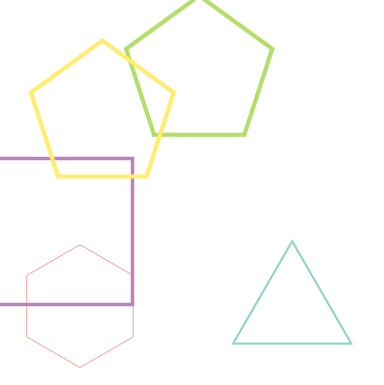[{"shape": "triangle", "thickness": 1.5, "radius": 0.89, "center": [0.759, 0.196]}, {"shape": "hexagon", "thickness": 0.5, "radius": 0.8, "center": [0.208, 0.205]}, {"shape": "pentagon", "thickness": 3, "radius": 1.0, "center": [0.517, 0.811]}, {"shape": "square", "thickness": 2.5, "radius": 0.95, "center": [0.153, 0.4]}, {"shape": "pentagon", "thickness": 3, "radius": 0.98, "center": [0.266, 0.699]}]